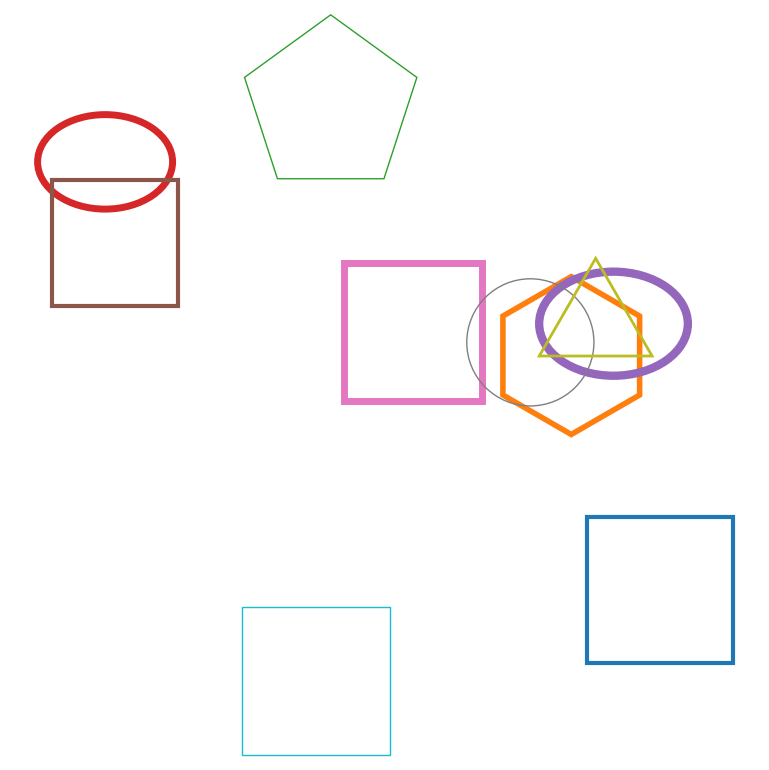[{"shape": "square", "thickness": 1.5, "radius": 0.47, "center": [0.857, 0.234]}, {"shape": "hexagon", "thickness": 2, "radius": 0.51, "center": [0.742, 0.538]}, {"shape": "pentagon", "thickness": 0.5, "radius": 0.59, "center": [0.429, 0.863]}, {"shape": "oval", "thickness": 2.5, "radius": 0.44, "center": [0.136, 0.79]}, {"shape": "oval", "thickness": 3, "radius": 0.48, "center": [0.797, 0.58]}, {"shape": "square", "thickness": 1.5, "radius": 0.41, "center": [0.149, 0.684]}, {"shape": "square", "thickness": 2.5, "radius": 0.45, "center": [0.536, 0.569]}, {"shape": "circle", "thickness": 0.5, "radius": 0.41, "center": [0.689, 0.555]}, {"shape": "triangle", "thickness": 1, "radius": 0.42, "center": [0.774, 0.58]}, {"shape": "square", "thickness": 0.5, "radius": 0.48, "center": [0.411, 0.116]}]